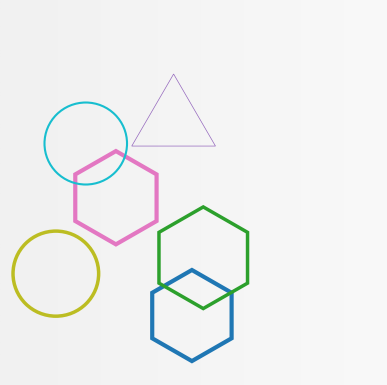[{"shape": "hexagon", "thickness": 3, "radius": 0.59, "center": [0.495, 0.18]}, {"shape": "hexagon", "thickness": 2.5, "radius": 0.66, "center": [0.525, 0.331]}, {"shape": "triangle", "thickness": 0.5, "radius": 0.62, "center": [0.448, 0.683]}, {"shape": "hexagon", "thickness": 3, "radius": 0.61, "center": [0.299, 0.486]}, {"shape": "circle", "thickness": 2.5, "radius": 0.55, "center": [0.144, 0.289]}, {"shape": "circle", "thickness": 1.5, "radius": 0.53, "center": [0.221, 0.627]}]